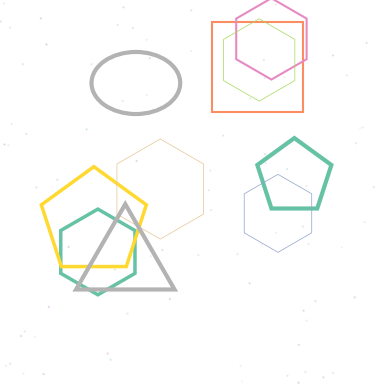[{"shape": "hexagon", "thickness": 2.5, "radius": 0.56, "center": [0.254, 0.346]}, {"shape": "pentagon", "thickness": 3, "radius": 0.51, "center": [0.765, 0.54]}, {"shape": "square", "thickness": 1.5, "radius": 0.59, "center": [0.669, 0.826]}, {"shape": "hexagon", "thickness": 0.5, "radius": 0.51, "center": [0.722, 0.446]}, {"shape": "hexagon", "thickness": 1.5, "radius": 0.53, "center": [0.705, 0.899]}, {"shape": "hexagon", "thickness": 0.5, "radius": 0.53, "center": [0.673, 0.844]}, {"shape": "pentagon", "thickness": 2.5, "radius": 0.72, "center": [0.244, 0.424]}, {"shape": "hexagon", "thickness": 0.5, "radius": 0.65, "center": [0.416, 0.509]}, {"shape": "triangle", "thickness": 3, "radius": 0.74, "center": [0.325, 0.322]}, {"shape": "oval", "thickness": 3, "radius": 0.58, "center": [0.353, 0.784]}]